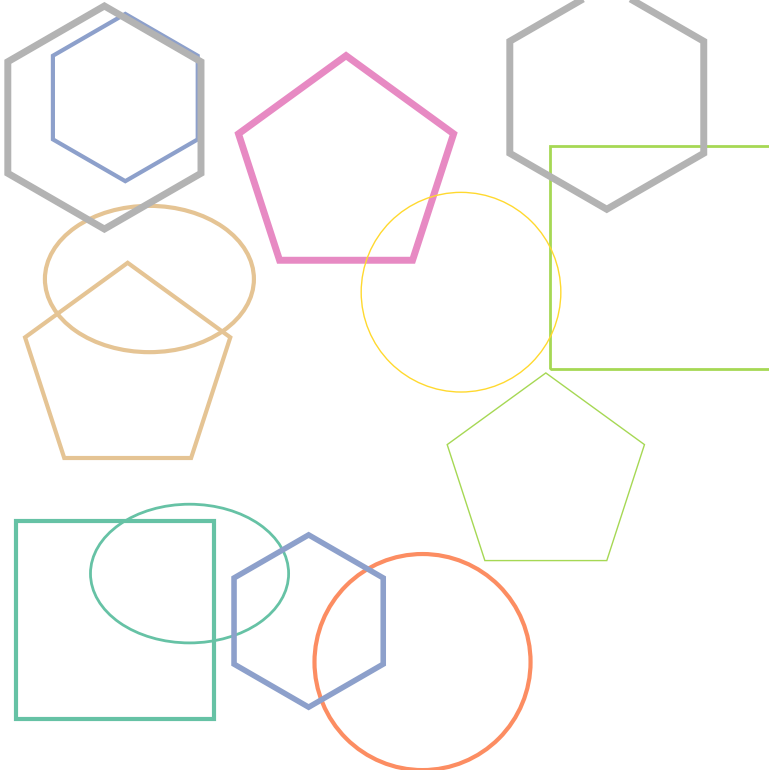[{"shape": "oval", "thickness": 1, "radius": 0.64, "center": [0.246, 0.255]}, {"shape": "square", "thickness": 1.5, "radius": 0.64, "center": [0.15, 0.195]}, {"shape": "circle", "thickness": 1.5, "radius": 0.7, "center": [0.549, 0.14]}, {"shape": "hexagon", "thickness": 1.5, "radius": 0.54, "center": [0.163, 0.873]}, {"shape": "hexagon", "thickness": 2, "radius": 0.56, "center": [0.401, 0.193]}, {"shape": "pentagon", "thickness": 2.5, "radius": 0.73, "center": [0.449, 0.781]}, {"shape": "square", "thickness": 1, "radius": 0.72, "center": [0.859, 0.666]}, {"shape": "pentagon", "thickness": 0.5, "radius": 0.67, "center": [0.709, 0.381]}, {"shape": "circle", "thickness": 0.5, "radius": 0.65, "center": [0.599, 0.621]}, {"shape": "pentagon", "thickness": 1.5, "radius": 0.7, "center": [0.166, 0.519]}, {"shape": "oval", "thickness": 1.5, "radius": 0.68, "center": [0.194, 0.638]}, {"shape": "hexagon", "thickness": 2.5, "radius": 0.72, "center": [0.136, 0.847]}, {"shape": "hexagon", "thickness": 2.5, "radius": 0.73, "center": [0.788, 0.874]}]